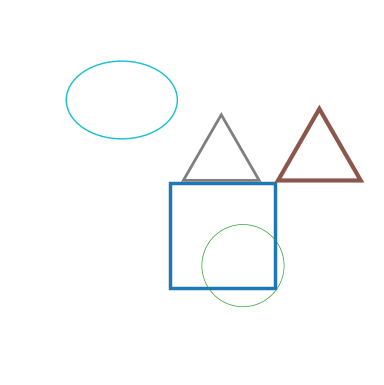[{"shape": "square", "thickness": 2.5, "radius": 0.68, "center": [0.577, 0.388]}, {"shape": "circle", "thickness": 0.5, "radius": 0.53, "center": [0.631, 0.31]}, {"shape": "triangle", "thickness": 3, "radius": 0.62, "center": [0.83, 0.593]}, {"shape": "triangle", "thickness": 2, "radius": 0.57, "center": [0.575, 0.588]}, {"shape": "oval", "thickness": 1, "radius": 0.72, "center": [0.316, 0.74]}]